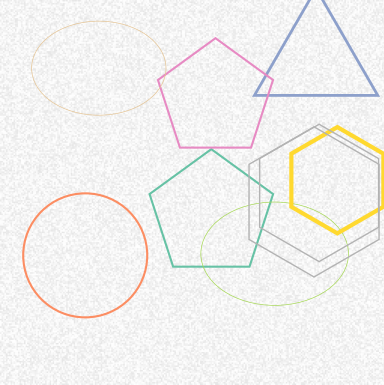[{"shape": "pentagon", "thickness": 1.5, "radius": 0.84, "center": [0.549, 0.444]}, {"shape": "circle", "thickness": 1.5, "radius": 0.81, "center": [0.221, 0.337]}, {"shape": "triangle", "thickness": 2, "radius": 0.92, "center": [0.821, 0.845]}, {"shape": "pentagon", "thickness": 1.5, "radius": 0.79, "center": [0.56, 0.744]}, {"shape": "oval", "thickness": 0.5, "radius": 0.96, "center": [0.713, 0.341]}, {"shape": "hexagon", "thickness": 3, "radius": 0.69, "center": [0.876, 0.532]}, {"shape": "oval", "thickness": 0.5, "radius": 0.87, "center": [0.257, 0.823]}, {"shape": "hexagon", "thickness": 1, "radius": 0.89, "center": [0.829, 0.499]}, {"shape": "hexagon", "thickness": 1, "radius": 0.97, "center": [0.816, 0.476]}]